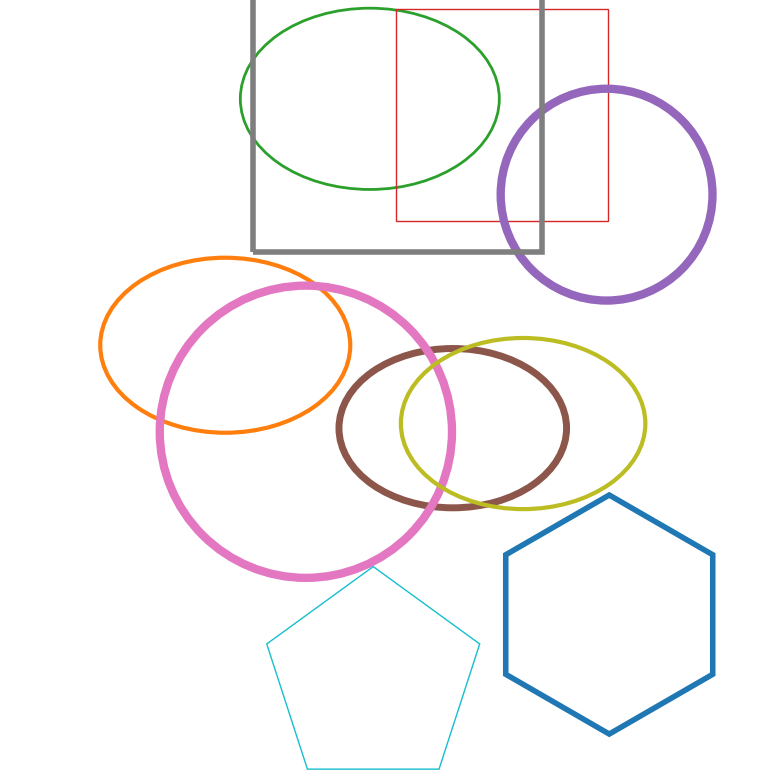[{"shape": "hexagon", "thickness": 2, "radius": 0.78, "center": [0.791, 0.202]}, {"shape": "oval", "thickness": 1.5, "radius": 0.81, "center": [0.293, 0.552]}, {"shape": "oval", "thickness": 1, "radius": 0.84, "center": [0.48, 0.872]}, {"shape": "square", "thickness": 0.5, "radius": 0.69, "center": [0.651, 0.851]}, {"shape": "circle", "thickness": 3, "radius": 0.69, "center": [0.788, 0.747]}, {"shape": "oval", "thickness": 2.5, "radius": 0.74, "center": [0.588, 0.444]}, {"shape": "circle", "thickness": 3, "radius": 0.95, "center": [0.397, 0.439]}, {"shape": "square", "thickness": 2, "radius": 0.94, "center": [0.516, 0.86]}, {"shape": "oval", "thickness": 1.5, "radius": 0.79, "center": [0.679, 0.45]}, {"shape": "pentagon", "thickness": 0.5, "radius": 0.73, "center": [0.485, 0.119]}]